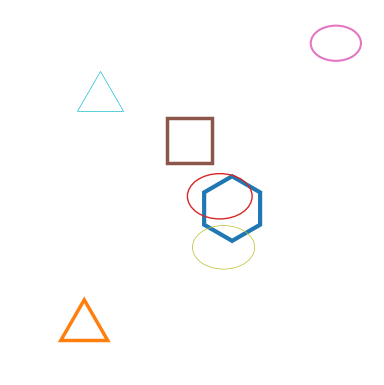[{"shape": "hexagon", "thickness": 3, "radius": 0.42, "center": [0.603, 0.458]}, {"shape": "triangle", "thickness": 2.5, "radius": 0.35, "center": [0.219, 0.151]}, {"shape": "oval", "thickness": 1, "radius": 0.42, "center": [0.571, 0.49]}, {"shape": "square", "thickness": 2.5, "radius": 0.29, "center": [0.491, 0.634]}, {"shape": "oval", "thickness": 1.5, "radius": 0.33, "center": [0.872, 0.888]}, {"shape": "oval", "thickness": 0.5, "radius": 0.4, "center": [0.581, 0.358]}, {"shape": "triangle", "thickness": 0.5, "radius": 0.35, "center": [0.261, 0.745]}]